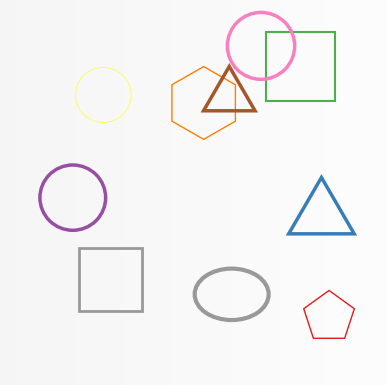[{"shape": "pentagon", "thickness": 1, "radius": 0.34, "center": [0.849, 0.177]}, {"shape": "triangle", "thickness": 2.5, "radius": 0.49, "center": [0.83, 0.441]}, {"shape": "square", "thickness": 1.5, "radius": 0.45, "center": [0.776, 0.826]}, {"shape": "circle", "thickness": 2.5, "radius": 0.42, "center": [0.188, 0.487]}, {"shape": "hexagon", "thickness": 1, "radius": 0.47, "center": [0.526, 0.733]}, {"shape": "circle", "thickness": 0.5, "radius": 0.36, "center": [0.267, 0.753]}, {"shape": "triangle", "thickness": 2.5, "radius": 0.38, "center": [0.592, 0.751]}, {"shape": "circle", "thickness": 2.5, "radius": 0.43, "center": [0.674, 0.881]}, {"shape": "oval", "thickness": 3, "radius": 0.48, "center": [0.598, 0.236]}, {"shape": "square", "thickness": 2, "radius": 0.41, "center": [0.284, 0.273]}]